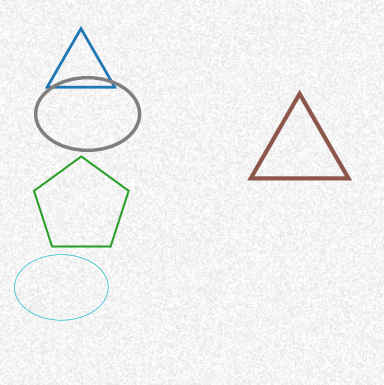[{"shape": "triangle", "thickness": 2, "radius": 0.51, "center": [0.21, 0.824]}, {"shape": "pentagon", "thickness": 1.5, "radius": 0.65, "center": [0.211, 0.464]}, {"shape": "triangle", "thickness": 3, "radius": 0.73, "center": [0.778, 0.61]}, {"shape": "oval", "thickness": 2.5, "radius": 0.67, "center": [0.228, 0.704]}, {"shape": "oval", "thickness": 0.5, "radius": 0.61, "center": [0.159, 0.253]}]